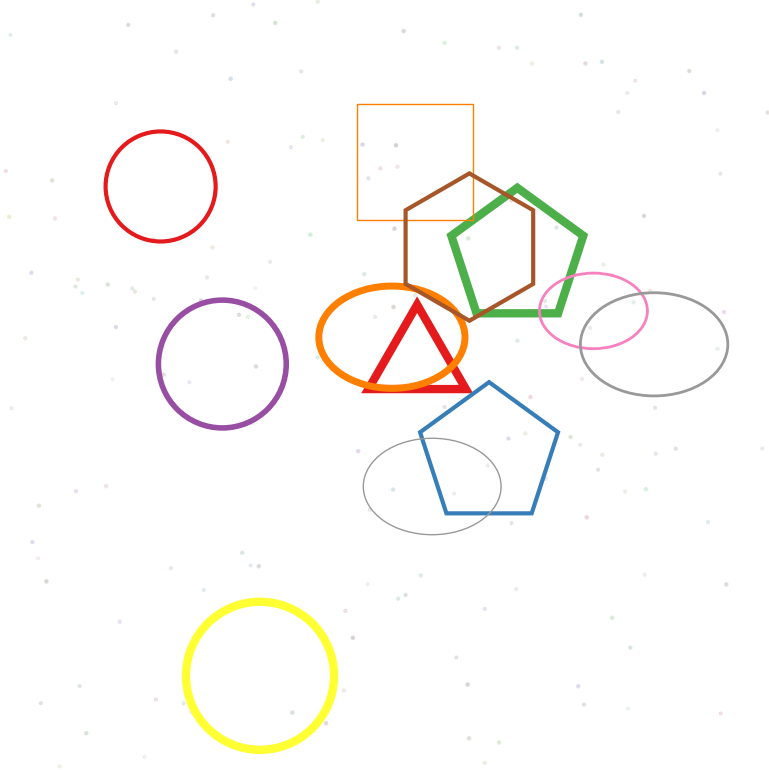[{"shape": "triangle", "thickness": 3, "radius": 0.37, "center": [0.542, 0.531]}, {"shape": "circle", "thickness": 1.5, "radius": 0.36, "center": [0.209, 0.758]}, {"shape": "pentagon", "thickness": 1.5, "radius": 0.47, "center": [0.635, 0.41]}, {"shape": "pentagon", "thickness": 3, "radius": 0.45, "center": [0.672, 0.666]}, {"shape": "circle", "thickness": 2, "radius": 0.42, "center": [0.289, 0.527]}, {"shape": "oval", "thickness": 2.5, "radius": 0.47, "center": [0.509, 0.562]}, {"shape": "square", "thickness": 0.5, "radius": 0.38, "center": [0.539, 0.79]}, {"shape": "circle", "thickness": 3, "radius": 0.48, "center": [0.338, 0.122]}, {"shape": "hexagon", "thickness": 1.5, "radius": 0.48, "center": [0.61, 0.679]}, {"shape": "oval", "thickness": 1, "radius": 0.35, "center": [0.771, 0.596]}, {"shape": "oval", "thickness": 0.5, "radius": 0.45, "center": [0.561, 0.368]}, {"shape": "oval", "thickness": 1, "radius": 0.48, "center": [0.849, 0.553]}]